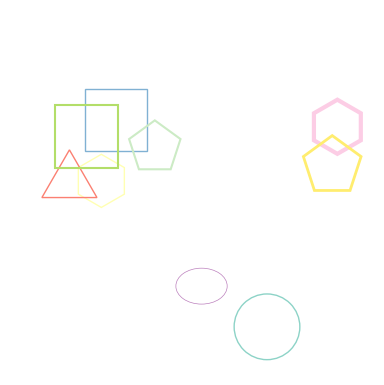[{"shape": "circle", "thickness": 1, "radius": 0.43, "center": [0.693, 0.151]}, {"shape": "hexagon", "thickness": 1, "radius": 0.35, "center": [0.263, 0.53]}, {"shape": "triangle", "thickness": 1, "radius": 0.41, "center": [0.18, 0.528]}, {"shape": "square", "thickness": 1, "radius": 0.4, "center": [0.301, 0.688]}, {"shape": "square", "thickness": 1.5, "radius": 0.41, "center": [0.224, 0.645]}, {"shape": "hexagon", "thickness": 3, "radius": 0.35, "center": [0.876, 0.671]}, {"shape": "oval", "thickness": 0.5, "radius": 0.33, "center": [0.523, 0.257]}, {"shape": "pentagon", "thickness": 1.5, "radius": 0.35, "center": [0.402, 0.617]}, {"shape": "pentagon", "thickness": 2, "radius": 0.39, "center": [0.863, 0.569]}]